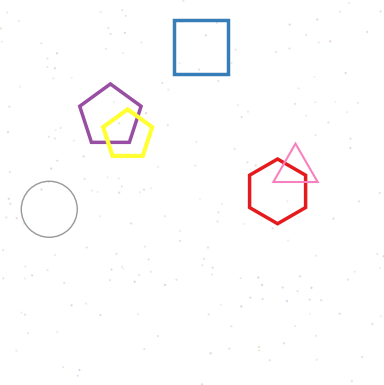[{"shape": "hexagon", "thickness": 2.5, "radius": 0.42, "center": [0.721, 0.503]}, {"shape": "square", "thickness": 2.5, "radius": 0.35, "center": [0.522, 0.879]}, {"shape": "pentagon", "thickness": 2.5, "radius": 0.42, "center": [0.287, 0.698]}, {"shape": "pentagon", "thickness": 3, "radius": 0.33, "center": [0.332, 0.649]}, {"shape": "triangle", "thickness": 1.5, "radius": 0.33, "center": [0.768, 0.561]}, {"shape": "circle", "thickness": 1, "radius": 0.36, "center": [0.128, 0.456]}]